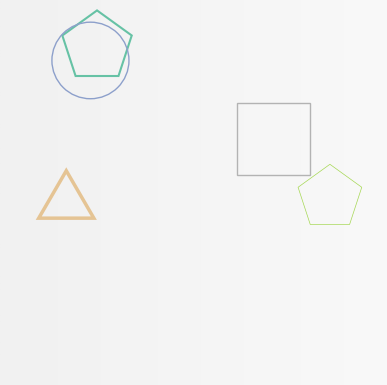[{"shape": "pentagon", "thickness": 1.5, "radius": 0.47, "center": [0.25, 0.879]}, {"shape": "circle", "thickness": 1, "radius": 0.5, "center": [0.233, 0.843]}, {"shape": "pentagon", "thickness": 0.5, "radius": 0.43, "center": [0.851, 0.487]}, {"shape": "triangle", "thickness": 2.5, "radius": 0.41, "center": [0.171, 0.474]}, {"shape": "square", "thickness": 1, "radius": 0.47, "center": [0.705, 0.64]}]